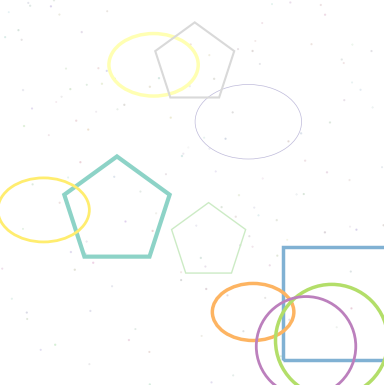[{"shape": "pentagon", "thickness": 3, "radius": 0.72, "center": [0.304, 0.45]}, {"shape": "oval", "thickness": 2.5, "radius": 0.58, "center": [0.399, 0.832]}, {"shape": "oval", "thickness": 0.5, "radius": 0.69, "center": [0.645, 0.684]}, {"shape": "square", "thickness": 2.5, "radius": 0.74, "center": [0.883, 0.211]}, {"shape": "oval", "thickness": 2.5, "radius": 0.53, "center": [0.657, 0.19]}, {"shape": "circle", "thickness": 2.5, "radius": 0.73, "center": [0.862, 0.115]}, {"shape": "pentagon", "thickness": 1.5, "radius": 0.54, "center": [0.506, 0.834]}, {"shape": "circle", "thickness": 2, "radius": 0.65, "center": [0.795, 0.101]}, {"shape": "pentagon", "thickness": 1, "radius": 0.51, "center": [0.542, 0.373]}, {"shape": "oval", "thickness": 2, "radius": 0.59, "center": [0.113, 0.455]}]